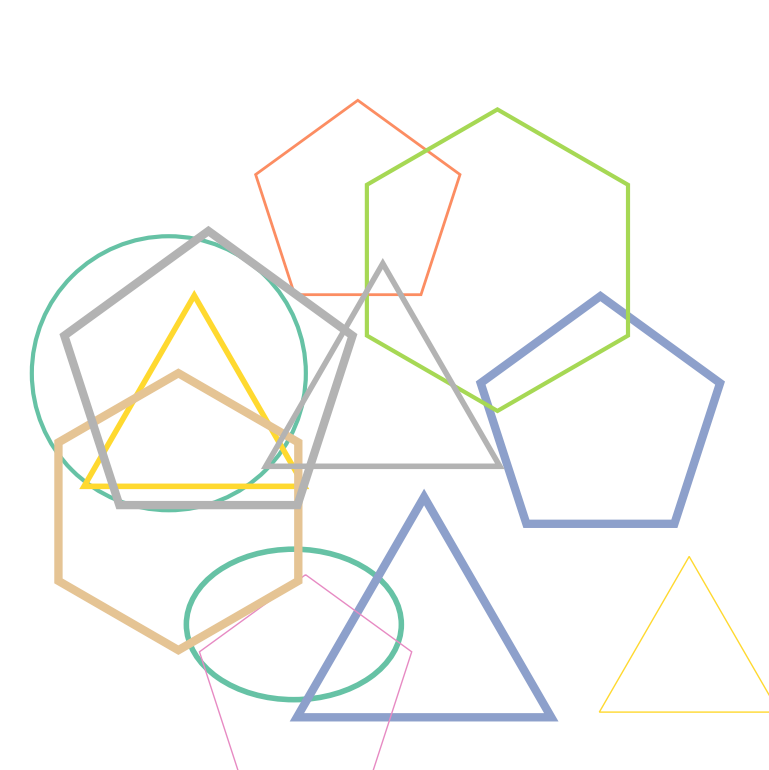[{"shape": "circle", "thickness": 1.5, "radius": 0.89, "center": [0.219, 0.515]}, {"shape": "oval", "thickness": 2, "radius": 0.7, "center": [0.382, 0.189]}, {"shape": "pentagon", "thickness": 1, "radius": 0.7, "center": [0.465, 0.73]}, {"shape": "triangle", "thickness": 3, "radius": 0.95, "center": [0.551, 0.164]}, {"shape": "pentagon", "thickness": 3, "radius": 0.82, "center": [0.78, 0.452]}, {"shape": "pentagon", "thickness": 0.5, "radius": 0.72, "center": [0.397, 0.109]}, {"shape": "hexagon", "thickness": 1.5, "radius": 0.98, "center": [0.646, 0.662]}, {"shape": "triangle", "thickness": 0.5, "radius": 0.67, "center": [0.895, 0.143]}, {"shape": "triangle", "thickness": 2, "radius": 0.83, "center": [0.252, 0.451]}, {"shape": "hexagon", "thickness": 3, "radius": 0.9, "center": [0.232, 0.335]}, {"shape": "pentagon", "thickness": 3, "radius": 0.98, "center": [0.271, 0.503]}, {"shape": "triangle", "thickness": 2, "radius": 0.88, "center": [0.497, 0.482]}]